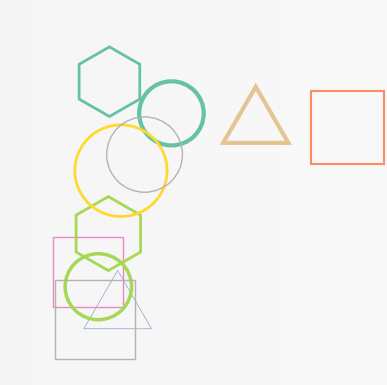[{"shape": "circle", "thickness": 3, "radius": 0.42, "center": [0.442, 0.706]}, {"shape": "hexagon", "thickness": 2, "radius": 0.45, "center": [0.282, 0.788]}, {"shape": "square", "thickness": 1.5, "radius": 0.47, "center": [0.897, 0.67]}, {"shape": "triangle", "thickness": 0.5, "radius": 0.5, "center": [0.304, 0.197]}, {"shape": "square", "thickness": 1, "radius": 0.45, "center": [0.226, 0.294]}, {"shape": "circle", "thickness": 2.5, "radius": 0.43, "center": [0.254, 0.255]}, {"shape": "hexagon", "thickness": 2, "radius": 0.48, "center": [0.28, 0.393]}, {"shape": "circle", "thickness": 2, "radius": 0.59, "center": [0.312, 0.557]}, {"shape": "triangle", "thickness": 3, "radius": 0.49, "center": [0.66, 0.677]}, {"shape": "square", "thickness": 1, "radius": 0.52, "center": [0.246, 0.171]}, {"shape": "circle", "thickness": 1, "radius": 0.49, "center": [0.373, 0.599]}]